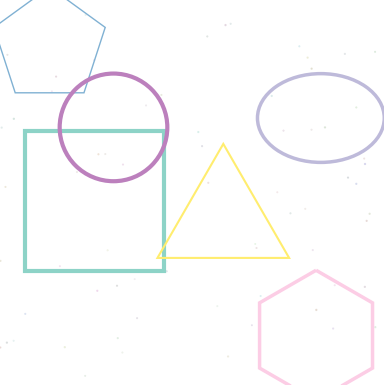[{"shape": "square", "thickness": 3, "radius": 0.91, "center": [0.245, 0.479]}, {"shape": "oval", "thickness": 2.5, "radius": 0.82, "center": [0.833, 0.693]}, {"shape": "pentagon", "thickness": 1, "radius": 0.76, "center": [0.129, 0.882]}, {"shape": "hexagon", "thickness": 2.5, "radius": 0.85, "center": [0.821, 0.129]}, {"shape": "circle", "thickness": 3, "radius": 0.7, "center": [0.295, 0.669]}, {"shape": "triangle", "thickness": 1.5, "radius": 0.99, "center": [0.58, 0.429]}]